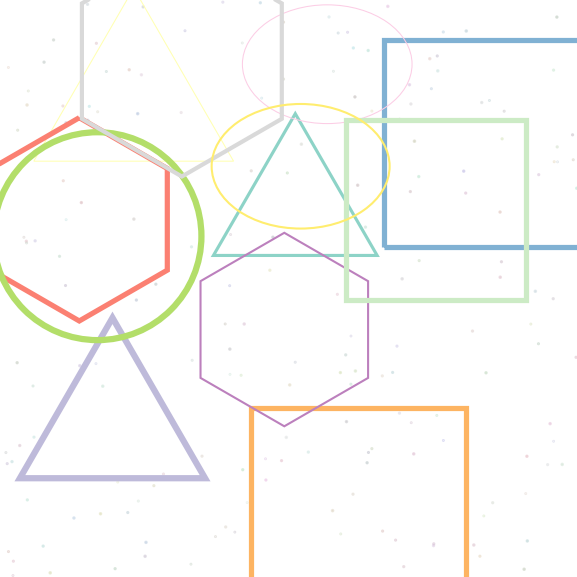[{"shape": "triangle", "thickness": 1.5, "radius": 0.82, "center": [0.511, 0.639]}, {"shape": "triangle", "thickness": 0.5, "radius": 1.0, "center": [0.232, 0.82]}, {"shape": "triangle", "thickness": 3, "radius": 0.93, "center": [0.195, 0.264]}, {"shape": "hexagon", "thickness": 2.5, "radius": 0.88, "center": [0.137, 0.619]}, {"shape": "square", "thickness": 2.5, "radius": 0.9, "center": [0.844, 0.75]}, {"shape": "square", "thickness": 2.5, "radius": 0.93, "center": [0.621, 0.106]}, {"shape": "circle", "thickness": 3, "radius": 0.9, "center": [0.169, 0.59]}, {"shape": "oval", "thickness": 0.5, "radius": 0.73, "center": [0.567, 0.888]}, {"shape": "hexagon", "thickness": 2, "radius": 1.0, "center": [0.315, 0.893]}, {"shape": "hexagon", "thickness": 1, "radius": 0.84, "center": [0.492, 0.429]}, {"shape": "square", "thickness": 2.5, "radius": 0.78, "center": [0.754, 0.635]}, {"shape": "oval", "thickness": 1, "radius": 0.77, "center": [0.521, 0.711]}]